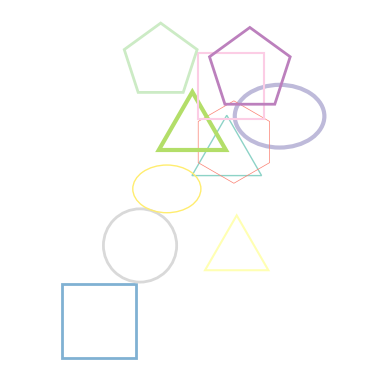[{"shape": "triangle", "thickness": 1, "radius": 0.52, "center": [0.589, 0.596]}, {"shape": "triangle", "thickness": 1.5, "radius": 0.47, "center": [0.615, 0.346]}, {"shape": "oval", "thickness": 3, "radius": 0.58, "center": [0.726, 0.698]}, {"shape": "hexagon", "thickness": 0.5, "radius": 0.54, "center": [0.608, 0.631]}, {"shape": "square", "thickness": 2, "radius": 0.48, "center": [0.258, 0.165]}, {"shape": "triangle", "thickness": 3, "radius": 0.5, "center": [0.5, 0.661]}, {"shape": "square", "thickness": 1.5, "radius": 0.43, "center": [0.599, 0.776]}, {"shape": "circle", "thickness": 2, "radius": 0.48, "center": [0.364, 0.362]}, {"shape": "pentagon", "thickness": 2, "radius": 0.55, "center": [0.649, 0.818]}, {"shape": "pentagon", "thickness": 2, "radius": 0.5, "center": [0.417, 0.841]}, {"shape": "oval", "thickness": 1, "radius": 0.44, "center": [0.433, 0.509]}]